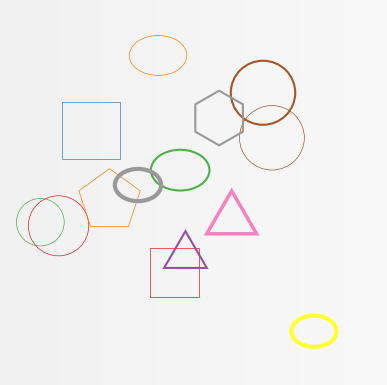[{"shape": "circle", "thickness": 0.5, "radius": 0.39, "center": [0.151, 0.413]}, {"shape": "square", "thickness": 0.5, "radius": 0.32, "center": [0.451, 0.292]}, {"shape": "square", "thickness": 0.5, "radius": 0.37, "center": [0.235, 0.661]}, {"shape": "oval", "thickness": 1.5, "radius": 0.38, "center": [0.465, 0.558]}, {"shape": "circle", "thickness": 0.5, "radius": 0.31, "center": [0.104, 0.423]}, {"shape": "triangle", "thickness": 1.5, "radius": 0.32, "center": [0.479, 0.336]}, {"shape": "oval", "thickness": 0.5, "radius": 0.37, "center": [0.408, 0.856]}, {"shape": "pentagon", "thickness": 0.5, "radius": 0.42, "center": [0.283, 0.479]}, {"shape": "oval", "thickness": 3, "radius": 0.29, "center": [0.81, 0.14]}, {"shape": "circle", "thickness": 0.5, "radius": 0.42, "center": [0.702, 0.642]}, {"shape": "circle", "thickness": 1.5, "radius": 0.42, "center": [0.679, 0.759]}, {"shape": "triangle", "thickness": 2.5, "radius": 0.37, "center": [0.598, 0.43]}, {"shape": "hexagon", "thickness": 1.5, "radius": 0.35, "center": [0.565, 0.693]}, {"shape": "oval", "thickness": 3, "radius": 0.3, "center": [0.356, 0.519]}]